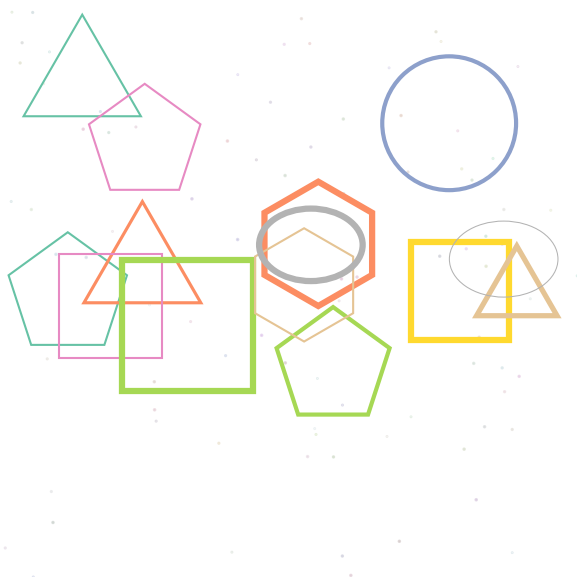[{"shape": "pentagon", "thickness": 1, "radius": 0.54, "center": [0.117, 0.489]}, {"shape": "triangle", "thickness": 1, "radius": 0.59, "center": [0.142, 0.856]}, {"shape": "hexagon", "thickness": 3, "radius": 0.54, "center": [0.551, 0.577]}, {"shape": "triangle", "thickness": 1.5, "radius": 0.58, "center": [0.247, 0.533]}, {"shape": "circle", "thickness": 2, "radius": 0.58, "center": [0.778, 0.786]}, {"shape": "pentagon", "thickness": 1, "radius": 0.51, "center": [0.251, 0.753]}, {"shape": "square", "thickness": 1, "radius": 0.45, "center": [0.192, 0.47]}, {"shape": "square", "thickness": 3, "radius": 0.57, "center": [0.325, 0.435]}, {"shape": "pentagon", "thickness": 2, "radius": 0.51, "center": [0.577, 0.365]}, {"shape": "square", "thickness": 3, "radius": 0.43, "center": [0.796, 0.495]}, {"shape": "triangle", "thickness": 2.5, "radius": 0.4, "center": [0.895, 0.493]}, {"shape": "hexagon", "thickness": 1, "radius": 0.49, "center": [0.527, 0.506]}, {"shape": "oval", "thickness": 0.5, "radius": 0.47, "center": [0.872, 0.55]}, {"shape": "oval", "thickness": 3, "radius": 0.45, "center": [0.538, 0.575]}]